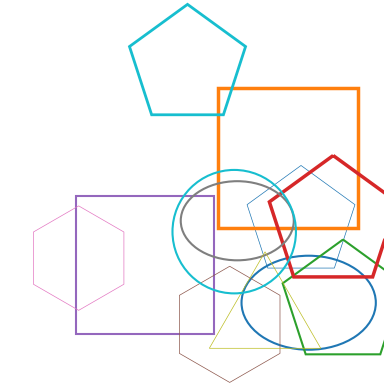[{"shape": "pentagon", "thickness": 0.5, "radius": 0.74, "center": [0.782, 0.423]}, {"shape": "oval", "thickness": 1.5, "radius": 0.87, "center": [0.802, 0.214]}, {"shape": "square", "thickness": 2.5, "radius": 0.91, "center": [0.748, 0.589]}, {"shape": "pentagon", "thickness": 1.5, "radius": 0.82, "center": [0.891, 0.213]}, {"shape": "pentagon", "thickness": 2.5, "radius": 0.87, "center": [0.865, 0.422]}, {"shape": "square", "thickness": 1.5, "radius": 0.9, "center": [0.376, 0.313]}, {"shape": "hexagon", "thickness": 0.5, "radius": 0.75, "center": [0.597, 0.158]}, {"shape": "hexagon", "thickness": 0.5, "radius": 0.68, "center": [0.204, 0.33]}, {"shape": "oval", "thickness": 1.5, "radius": 0.73, "center": [0.616, 0.427]}, {"shape": "triangle", "thickness": 0.5, "radius": 0.84, "center": [0.688, 0.179]}, {"shape": "pentagon", "thickness": 2, "radius": 0.79, "center": [0.487, 0.83]}, {"shape": "circle", "thickness": 1.5, "radius": 0.8, "center": [0.608, 0.398]}]